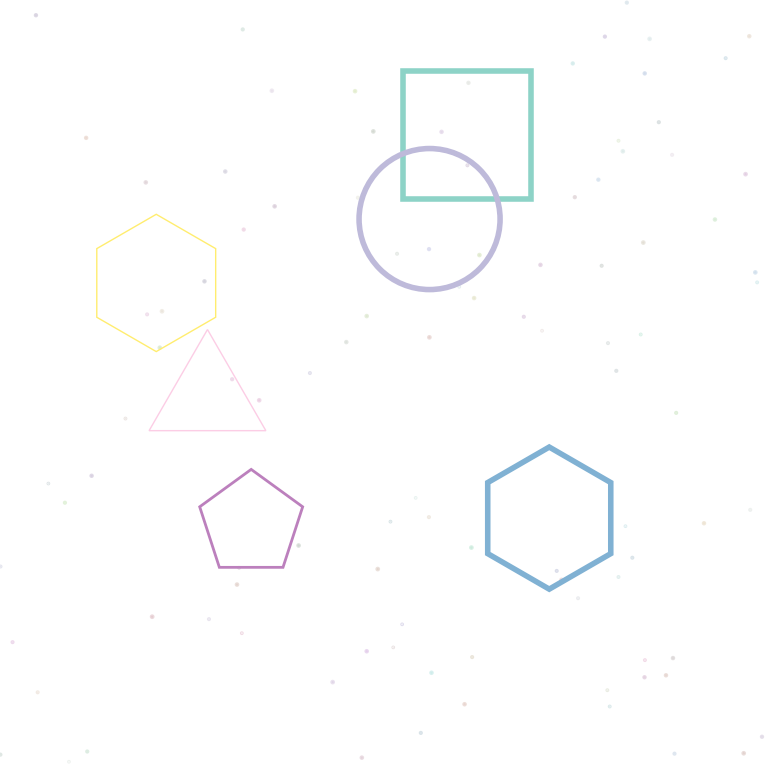[{"shape": "square", "thickness": 2, "radius": 0.41, "center": [0.606, 0.824]}, {"shape": "circle", "thickness": 2, "radius": 0.46, "center": [0.558, 0.716]}, {"shape": "hexagon", "thickness": 2, "radius": 0.46, "center": [0.713, 0.327]}, {"shape": "triangle", "thickness": 0.5, "radius": 0.44, "center": [0.269, 0.484]}, {"shape": "pentagon", "thickness": 1, "radius": 0.35, "center": [0.326, 0.32]}, {"shape": "hexagon", "thickness": 0.5, "radius": 0.45, "center": [0.203, 0.633]}]